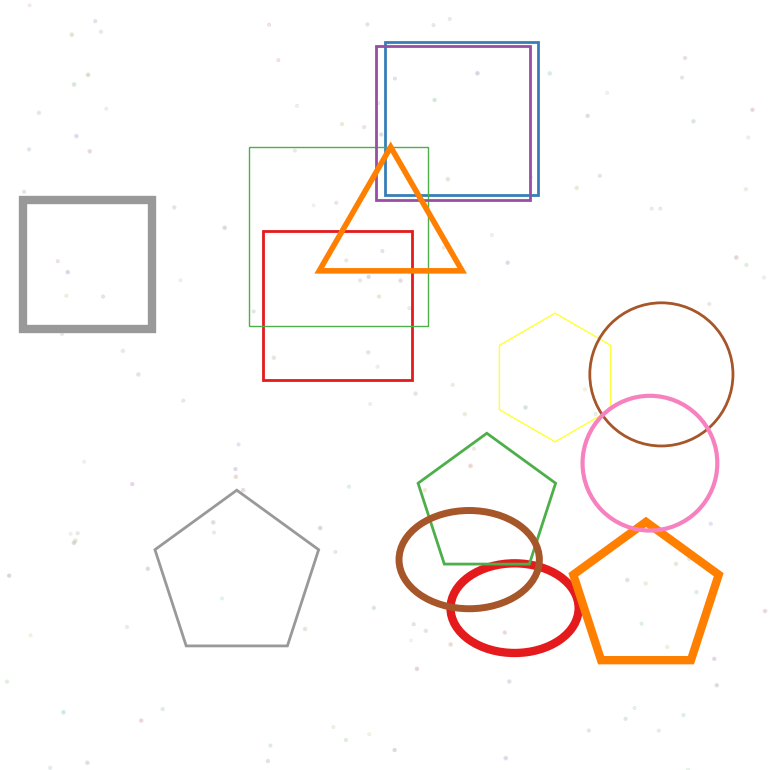[{"shape": "oval", "thickness": 3, "radius": 0.42, "center": [0.668, 0.21]}, {"shape": "square", "thickness": 1, "radius": 0.48, "center": [0.438, 0.603]}, {"shape": "square", "thickness": 1, "radius": 0.5, "center": [0.599, 0.846]}, {"shape": "square", "thickness": 0.5, "radius": 0.58, "center": [0.439, 0.693]}, {"shape": "pentagon", "thickness": 1, "radius": 0.47, "center": [0.632, 0.343]}, {"shape": "square", "thickness": 1, "radius": 0.5, "center": [0.589, 0.841]}, {"shape": "pentagon", "thickness": 3, "radius": 0.5, "center": [0.839, 0.223]}, {"shape": "triangle", "thickness": 2, "radius": 0.54, "center": [0.507, 0.702]}, {"shape": "hexagon", "thickness": 0.5, "radius": 0.42, "center": [0.721, 0.51]}, {"shape": "circle", "thickness": 1, "radius": 0.46, "center": [0.859, 0.514]}, {"shape": "oval", "thickness": 2.5, "radius": 0.46, "center": [0.609, 0.273]}, {"shape": "circle", "thickness": 1.5, "radius": 0.44, "center": [0.844, 0.398]}, {"shape": "pentagon", "thickness": 1, "radius": 0.56, "center": [0.308, 0.252]}, {"shape": "square", "thickness": 3, "radius": 0.42, "center": [0.114, 0.657]}]